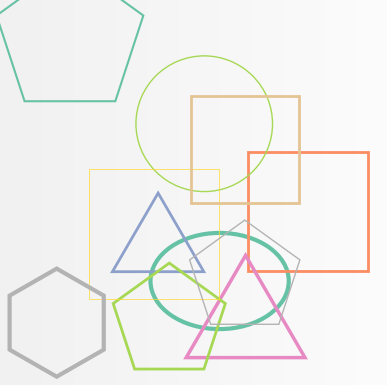[{"shape": "oval", "thickness": 3, "radius": 0.89, "center": [0.567, 0.27]}, {"shape": "pentagon", "thickness": 1.5, "radius": 1.0, "center": [0.18, 0.898]}, {"shape": "square", "thickness": 2, "radius": 0.77, "center": [0.795, 0.45]}, {"shape": "triangle", "thickness": 2, "radius": 0.68, "center": [0.408, 0.362]}, {"shape": "triangle", "thickness": 2.5, "radius": 0.88, "center": [0.634, 0.16]}, {"shape": "pentagon", "thickness": 2, "radius": 0.76, "center": [0.437, 0.165]}, {"shape": "circle", "thickness": 1, "radius": 0.88, "center": [0.527, 0.679]}, {"shape": "square", "thickness": 0.5, "radius": 0.84, "center": [0.397, 0.392]}, {"shape": "square", "thickness": 2, "radius": 0.7, "center": [0.631, 0.612]}, {"shape": "pentagon", "thickness": 1, "radius": 0.75, "center": [0.632, 0.279]}, {"shape": "hexagon", "thickness": 3, "radius": 0.7, "center": [0.146, 0.162]}]